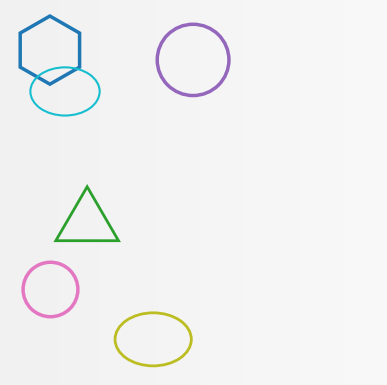[{"shape": "hexagon", "thickness": 2.5, "radius": 0.44, "center": [0.129, 0.87]}, {"shape": "triangle", "thickness": 2, "radius": 0.47, "center": [0.225, 0.422]}, {"shape": "circle", "thickness": 2.5, "radius": 0.46, "center": [0.498, 0.844]}, {"shape": "circle", "thickness": 2.5, "radius": 0.35, "center": [0.13, 0.248]}, {"shape": "oval", "thickness": 2, "radius": 0.49, "center": [0.395, 0.119]}, {"shape": "oval", "thickness": 1.5, "radius": 0.45, "center": [0.168, 0.762]}]